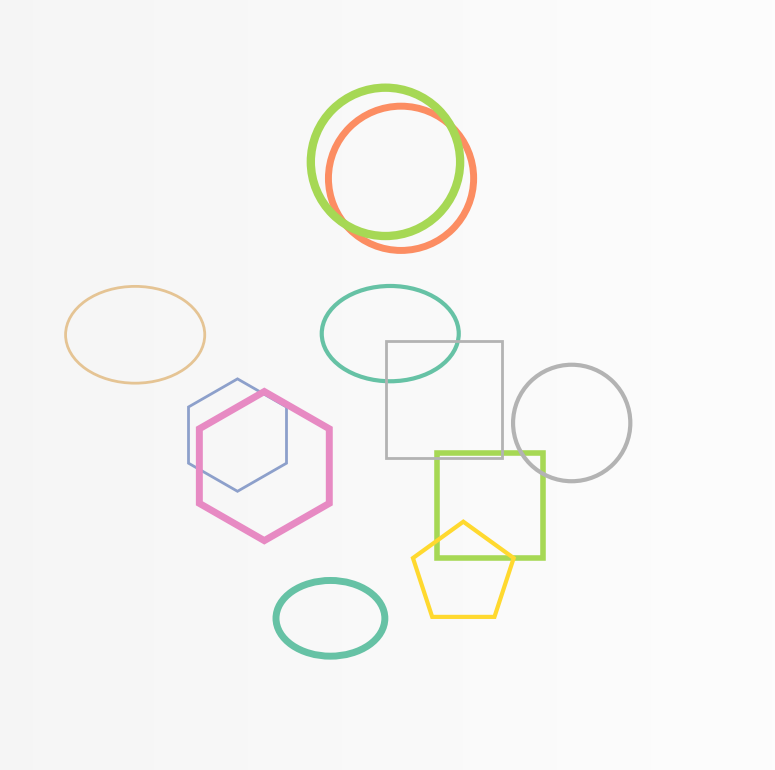[{"shape": "oval", "thickness": 2.5, "radius": 0.35, "center": [0.426, 0.197]}, {"shape": "oval", "thickness": 1.5, "radius": 0.44, "center": [0.504, 0.567]}, {"shape": "circle", "thickness": 2.5, "radius": 0.47, "center": [0.517, 0.768]}, {"shape": "hexagon", "thickness": 1, "radius": 0.37, "center": [0.306, 0.435]}, {"shape": "hexagon", "thickness": 2.5, "radius": 0.48, "center": [0.341, 0.395]}, {"shape": "circle", "thickness": 3, "radius": 0.48, "center": [0.497, 0.79]}, {"shape": "square", "thickness": 2, "radius": 0.34, "center": [0.632, 0.343]}, {"shape": "pentagon", "thickness": 1.5, "radius": 0.34, "center": [0.598, 0.254]}, {"shape": "oval", "thickness": 1, "radius": 0.45, "center": [0.174, 0.565]}, {"shape": "square", "thickness": 1, "radius": 0.38, "center": [0.573, 0.481]}, {"shape": "circle", "thickness": 1.5, "radius": 0.38, "center": [0.738, 0.451]}]